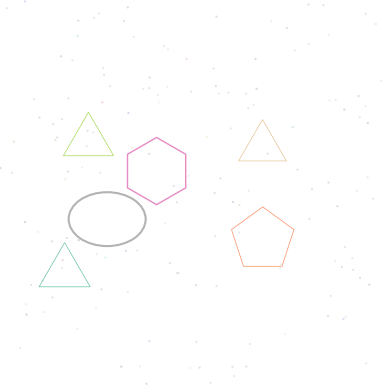[{"shape": "triangle", "thickness": 0.5, "radius": 0.38, "center": [0.168, 0.293]}, {"shape": "pentagon", "thickness": 0.5, "radius": 0.43, "center": [0.682, 0.377]}, {"shape": "hexagon", "thickness": 1, "radius": 0.44, "center": [0.407, 0.556]}, {"shape": "triangle", "thickness": 0.5, "radius": 0.38, "center": [0.23, 0.633]}, {"shape": "triangle", "thickness": 0.5, "radius": 0.36, "center": [0.682, 0.618]}, {"shape": "oval", "thickness": 1.5, "radius": 0.5, "center": [0.278, 0.431]}]